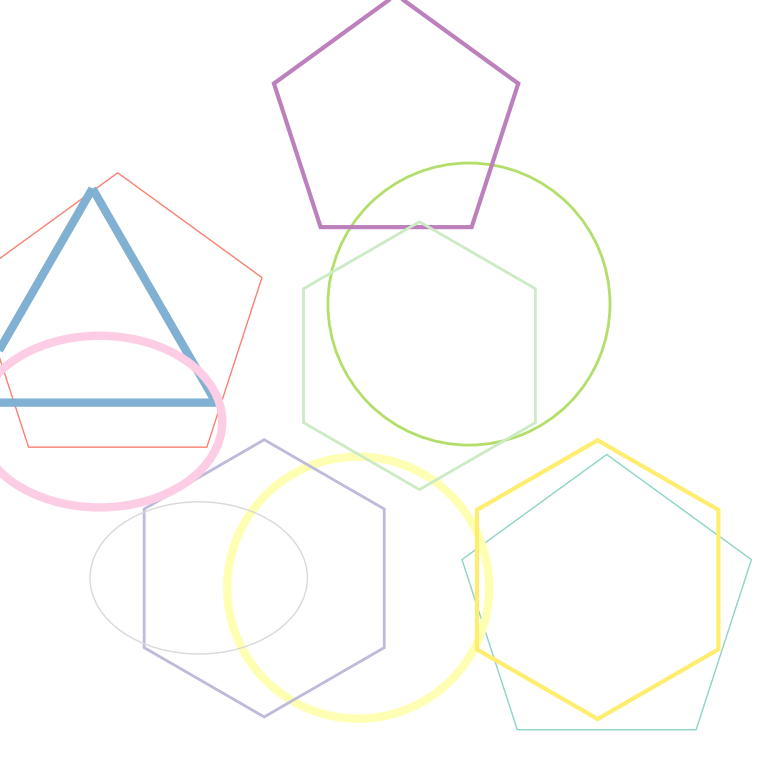[{"shape": "pentagon", "thickness": 0.5, "radius": 0.99, "center": [0.788, 0.212]}, {"shape": "circle", "thickness": 3, "radius": 0.85, "center": [0.465, 0.237]}, {"shape": "hexagon", "thickness": 1, "radius": 0.9, "center": [0.343, 0.249]}, {"shape": "pentagon", "thickness": 0.5, "radius": 0.98, "center": [0.153, 0.579]}, {"shape": "triangle", "thickness": 3, "radius": 0.93, "center": [0.12, 0.57]}, {"shape": "circle", "thickness": 1, "radius": 0.92, "center": [0.609, 0.605]}, {"shape": "oval", "thickness": 3, "radius": 0.8, "center": [0.129, 0.452]}, {"shape": "oval", "thickness": 0.5, "radius": 0.71, "center": [0.258, 0.249]}, {"shape": "pentagon", "thickness": 1.5, "radius": 0.83, "center": [0.514, 0.84]}, {"shape": "hexagon", "thickness": 1, "radius": 0.87, "center": [0.545, 0.538]}, {"shape": "hexagon", "thickness": 1.5, "radius": 0.91, "center": [0.776, 0.247]}]